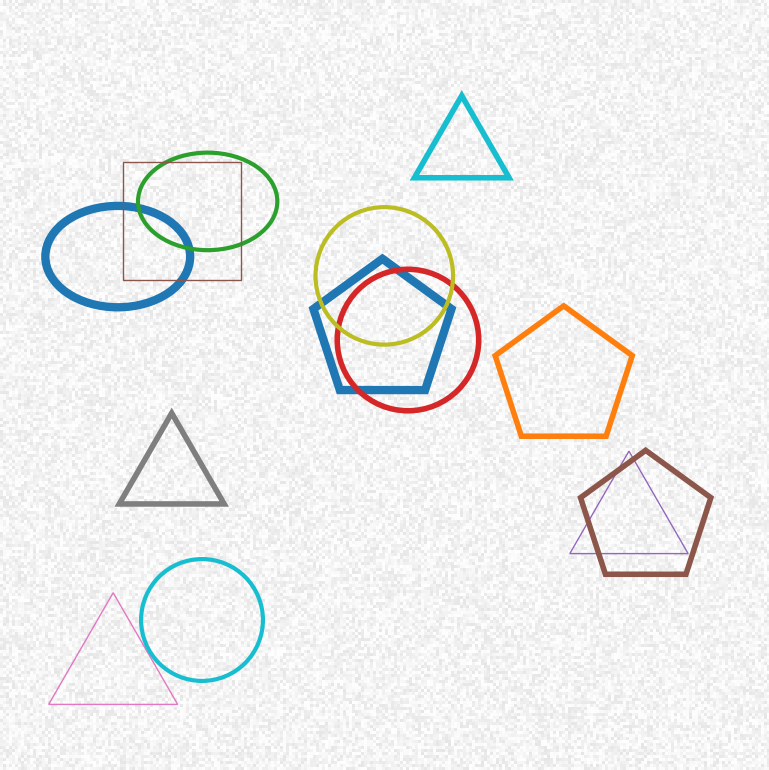[{"shape": "oval", "thickness": 3, "radius": 0.47, "center": [0.153, 0.667]}, {"shape": "pentagon", "thickness": 3, "radius": 0.47, "center": [0.497, 0.57]}, {"shape": "pentagon", "thickness": 2, "radius": 0.47, "center": [0.732, 0.509]}, {"shape": "oval", "thickness": 1.5, "radius": 0.45, "center": [0.27, 0.738]}, {"shape": "circle", "thickness": 2, "radius": 0.46, "center": [0.53, 0.558]}, {"shape": "triangle", "thickness": 0.5, "radius": 0.44, "center": [0.817, 0.325]}, {"shape": "pentagon", "thickness": 2, "radius": 0.44, "center": [0.839, 0.326]}, {"shape": "square", "thickness": 0.5, "radius": 0.38, "center": [0.237, 0.713]}, {"shape": "triangle", "thickness": 0.5, "radius": 0.48, "center": [0.147, 0.134]}, {"shape": "triangle", "thickness": 2, "radius": 0.39, "center": [0.223, 0.385]}, {"shape": "circle", "thickness": 1.5, "radius": 0.45, "center": [0.499, 0.642]}, {"shape": "circle", "thickness": 1.5, "radius": 0.4, "center": [0.262, 0.195]}, {"shape": "triangle", "thickness": 2, "radius": 0.36, "center": [0.6, 0.805]}]